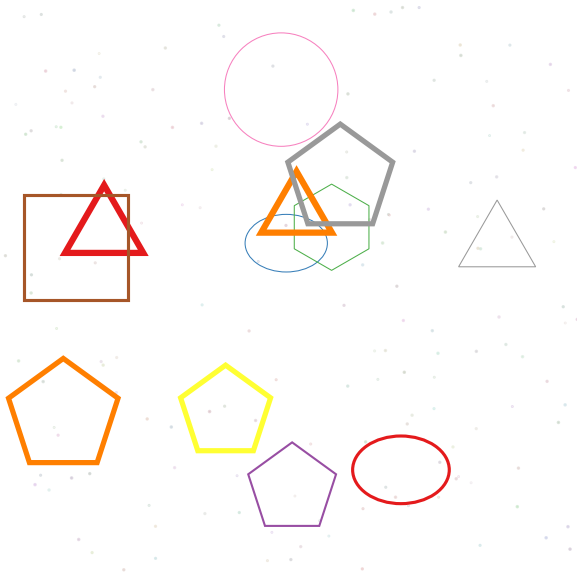[{"shape": "triangle", "thickness": 3, "radius": 0.39, "center": [0.18, 0.6]}, {"shape": "oval", "thickness": 1.5, "radius": 0.42, "center": [0.694, 0.186]}, {"shape": "oval", "thickness": 0.5, "radius": 0.36, "center": [0.496, 0.578]}, {"shape": "hexagon", "thickness": 0.5, "radius": 0.37, "center": [0.574, 0.606]}, {"shape": "pentagon", "thickness": 1, "radius": 0.4, "center": [0.506, 0.153]}, {"shape": "triangle", "thickness": 3, "radius": 0.35, "center": [0.514, 0.632]}, {"shape": "pentagon", "thickness": 2.5, "radius": 0.5, "center": [0.11, 0.279]}, {"shape": "pentagon", "thickness": 2.5, "radius": 0.41, "center": [0.391, 0.285]}, {"shape": "square", "thickness": 1.5, "radius": 0.45, "center": [0.132, 0.57]}, {"shape": "circle", "thickness": 0.5, "radius": 0.49, "center": [0.487, 0.844]}, {"shape": "triangle", "thickness": 0.5, "radius": 0.39, "center": [0.861, 0.576]}, {"shape": "pentagon", "thickness": 2.5, "radius": 0.48, "center": [0.589, 0.689]}]